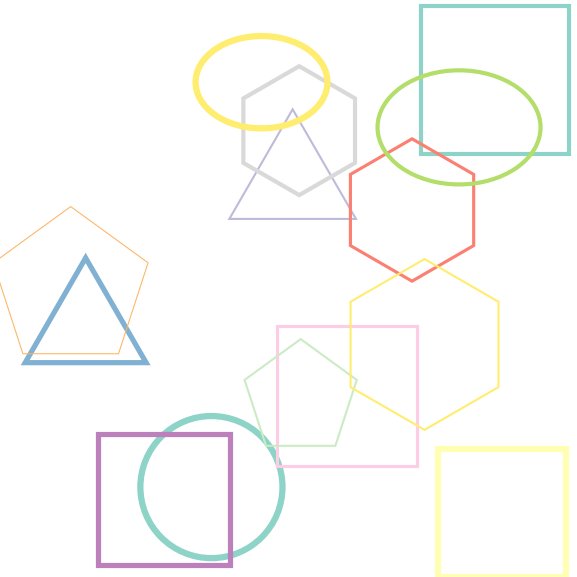[{"shape": "square", "thickness": 2, "radius": 0.64, "center": [0.858, 0.861]}, {"shape": "circle", "thickness": 3, "radius": 0.62, "center": [0.366, 0.156]}, {"shape": "square", "thickness": 3, "radius": 0.55, "center": [0.869, 0.111]}, {"shape": "triangle", "thickness": 1, "radius": 0.63, "center": [0.507, 0.683]}, {"shape": "hexagon", "thickness": 1.5, "radius": 0.62, "center": [0.713, 0.636]}, {"shape": "triangle", "thickness": 2.5, "radius": 0.6, "center": [0.148, 0.432]}, {"shape": "pentagon", "thickness": 0.5, "radius": 0.7, "center": [0.122, 0.501]}, {"shape": "oval", "thickness": 2, "radius": 0.71, "center": [0.795, 0.779]}, {"shape": "square", "thickness": 1.5, "radius": 0.6, "center": [0.601, 0.313]}, {"shape": "hexagon", "thickness": 2, "radius": 0.56, "center": [0.518, 0.773]}, {"shape": "square", "thickness": 2.5, "radius": 0.57, "center": [0.284, 0.135]}, {"shape": "pentagon", "thickness": 1, "radius": 0.51, "center": [0.521, 0.31]}, {"shape": "hexagon", "thickness": 1, "radius": 0.74, "center": [0.735, 0.403]}, {"shape": "oval", "thickness": 3, "radius": 0.57, "center": [0.453, 0.857]}]